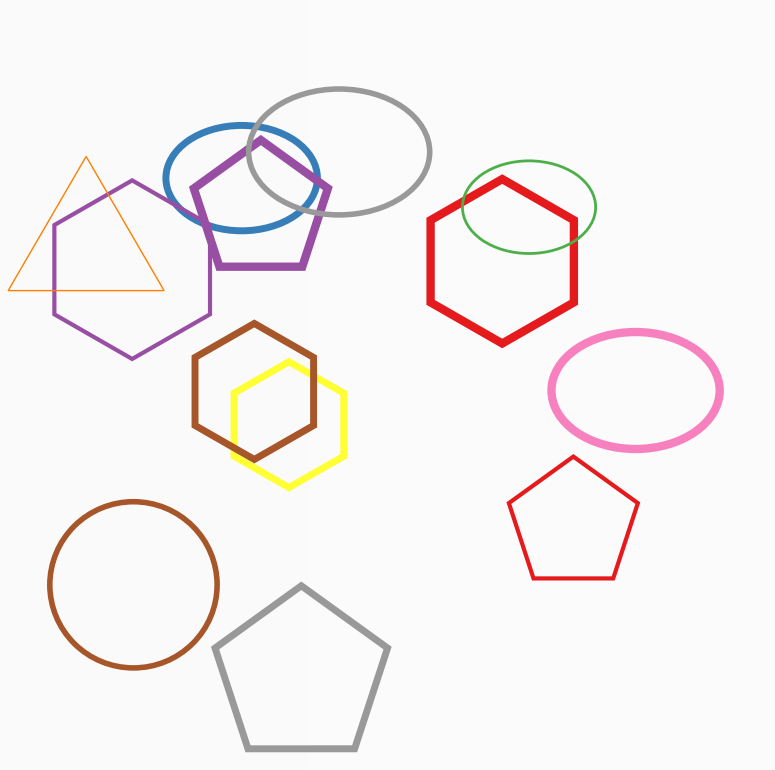[{"shape": "pentagon", "thickness": 1.5, "radius": 0.44, "center": [0.74, 0.32]}, {"shape": "hexagon", "thickness": 3, "radius": 0.53, "center": [0.648, 0.661]}, {"shape": "oval", "thickness": 2.5, "radius": 0.49, "center": [0.312, 0.769]}, {"shape": "oval", "thickness": 1, "radius": 0.43, "center": [0.683, 0.731]}, {"shape": "hexagon", "thickness": 1.5, "radius": 0.58, "center": [0.171, 0.65]}, {"shape": "pentagon", "thickness": 3, "radius": 0.45, "center": [0.337, 0.727]}, {"shape": "triangle", "thickness": 0.5, "radius": 0.58, "center": [0.111, 0.681]}, {"shape": "hexagon", "thickness": 2.5, "radius": 0.41, "center": [0.373, 0.448]}, {"shape": "circle", "thickness": 2, "radius": 0.54, "center": [0.172, 0.24]}, {"shape": "hexagon", "thickness": 2.5, "radius": 0.44, "center": [0.328, 0.492]}, {"shape": "oval", "thickness": 3, "radius": 0.54, "center": [0.82, 0.493]}, {"shape": "pentagon", "thickness": 2.5, "radius": 0.59, "center": [0.389, 0.122]}, {"shape": "oval", "thickness": 2, "radius": 0.58, "center": [0.438, 0.803]}]